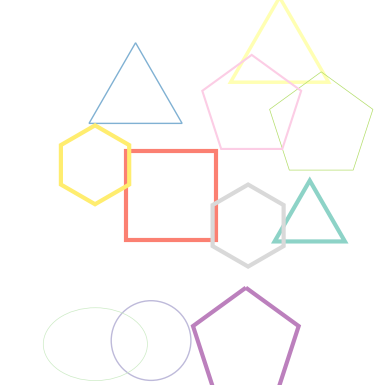[{"shape": "triangle", "thickness": 3, "radius": 0.53, "center": [0.805, 0.426]}, {"shape": "triangle", "thickness": 2.5, "radius": 0.74, "center": [0.726, 0.86]}, {"shape": "circle", "thickness": 1, "radius": 0.52, "center": [0.392, 0.115]}, {"shape": "square", "thickness": 3, "radius": 0.58, "center": [0.444, 0.491]}, {"shape": "triangle", "thickness": 1, "radius": 0.7, "center": [0.352, 0.749]}, {"shape": "pentagon", "thickness": 0.5, "radius": 0.71, "center": [0.834, 0.672]}, {"shape": "pentagon", "thickness": 1.5, "radius": 0.68, "center": [0.654, 0.722]}, {"shape": "hexagon", "thickness": 3, "radius": 0.53, "center": [0.644, 0.414]}, {"shape": "pentagon", "thickness": 3, "radius": 0.72, "center": [0.639, 0.108]}, {"shape": "oval", "thickness": 0.5, "radius": 0.68, "center": [0.248, 0.106]}, {"shape": "hexagon", "thickness": 3, "radius": 0.51, "center": [0.247, 0.572]}]